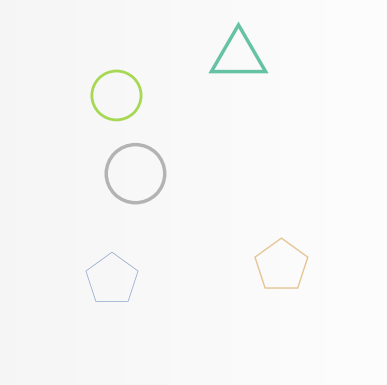[{"shape": "triangle", "thickness": 2.5, "radius": 0.4, "center": [0.615, 0.854]}, {"shape": "pentagon", "thickness": 0.5, "radius": 0.35, "center": [0.289, 0.274]}, {"shape": "circle", "thickness": 2, "radius": 0.32, "center": [0.301, 0.752]}, {"shape": "pentagon", "thickness": 1, "radius": 0.36, "center": [0.726, 0.31]}, {"shape": "circle", "thickness": 2.5, "radius": 0.38, "center": [0.35, 0.549]}]